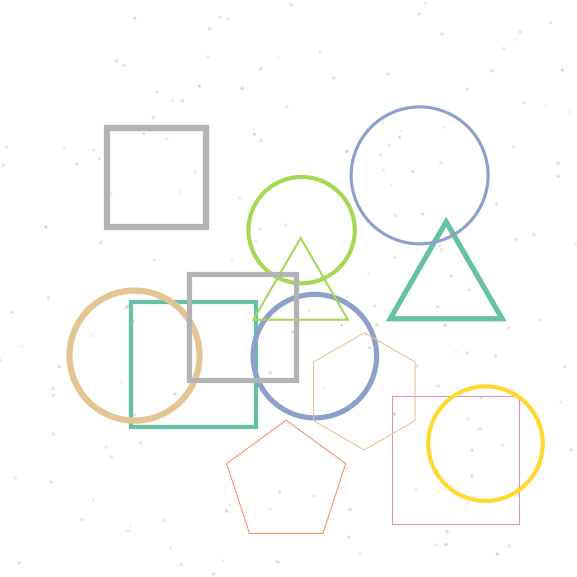[{"shape": "triangle", "thickness": 2.5, "radius": 0.56, "center": [0.773, 0.503]}, {"shape": "square", "thickness": 2, "radius": 0.54, "center": [0.335, 0.368]}, {"shape": "pentagon", "thickness": 0.5, "radius": 0.54, "center": [0.496, 0.163]}, {"shape": "circle", "thickness": 2.5, "radius": 0.53, "center": [0.545, 0.382]}, {"shape": "circle", "thickness": 1.5, "radius": 0.59, "center": [0.727, 0.695]}, {"shape": "square", "thickness": 0.5, "radius": 0.55, "center": [0.789, 0.203]}, {"shape": "circle", "thickness": 2, "radius": 0.46, "center": [0.522, 0.601]}, {"shape": "triangle", "thickness": 1, "radius": 0.47, "center": [0.521, 0.493]}, {"shape": "circle", "thickness": 2, "radius": 0.5, "center": [0.841, 0.231]}, {"shape": "hexagon", "thickness": 0.5, "radius": 0.51, "center": [0.631, 0.322]}, {"shape": "circle", "thickness": 3, "radius": 0.56, "center": [0.233, 0.383]}, {"shape": "square", "thickness": 3, "radius": 0.43, "center": [0.271, 0.692]}, {"shape": "square", "thickness": 2.5, "radius": 0.46, "center": [0.42, 0.433]}]